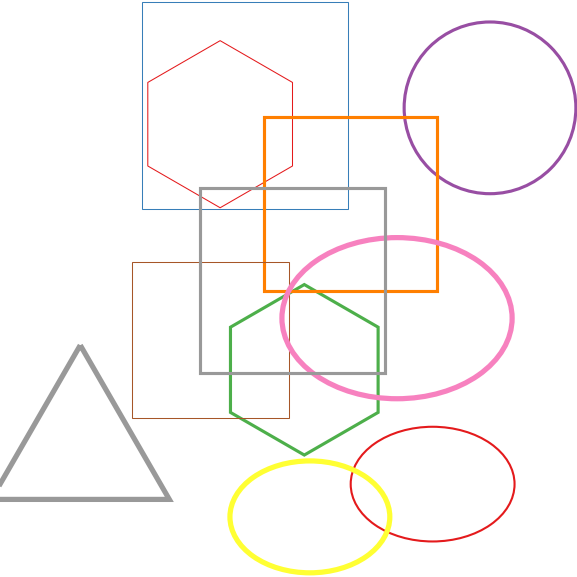[{"shape": "hexagon", "thickness": 0.5, "radius": 0.72, "center": [0.381, 0.784]}, {"shape": "oval", "thickness": 1, "radius": 0.71, "center": [0.749, 0.161]}, {"shape": "square", "thickness": 0.5, "radius": 0.89, "center": [0.424, 0.817]}, {"shape": "hexagon", "thickness": 1.5, "radius": 0.74, "center": [0.527, 0.359]}, {"shape": "circle", "thickness": 1.5, "radius": 0.74, "center": [0.849, 0.812]}, {"shape": "square", "thickness": 1.5, "radius": 0.75, "center": [0.606, 0.646]}, {"shape": "oval", "thickness": 2.5, "radius": 0.69, "center": [0.537, 0.104]}, {"shape": "square", "thickness": 0.5, "radius": 0.68, "center": [0.364, 0.411]}, {"shape": "oval", "thickness": 2.5, "radius": 1.0, "center": [0.687, 0.448]}, {"shape": "triangle", "thickness": 2.5, "radius": 0.89, "center": [0.139, 0.223]}, {"shape": "square", "thickness": 1.5, "radius": 0.8, "center": [0.507, 0.514]}]